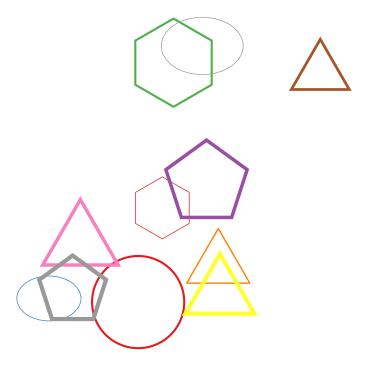[{"shape": "circle", "thickness": 1.5, "radius": 0.6, "center": [0.359, 0.215]}, {"shape": "hexagon", "thickness": 0.5, "radius": 0.4, "center": [0.422, 0.46]}, {"shape": "oval", "thickness": 0.5, "radius": 0.42, "center": [0.127, 0.225]}, {"shape": "hexagon", "thickness": 1.5, "radius": 0.57, "center": [0.451, 0.837]}, {"shape": "pentagon", "thickness": 2.5, "radius": 0.55, "center": [0.536, 0.525]}, {"shape": "triangle", "thickness": 1, "radius": 0.47, "center": [0.567, 0.312]}, {"shape": "triangle", "thickness": 3, "radius": 0.52, "center": [0.571, 0.237]}, {"shape": "triangle", "thickness": 2, "radius": 0.43, "center": [0.832, 0.811]}, {"shape": "triangle", "thickness": 2.5, "radius": 0.57, "center": [0.209, 0.368]}, {"shape": "oval", "thickness": 0.5, "radius": 0.53, "center": [0.525, 0.881]}, {"shape": "pentagon", "thickness": 3, "radius": 0.46, "center": [0.189, 0.245]}]